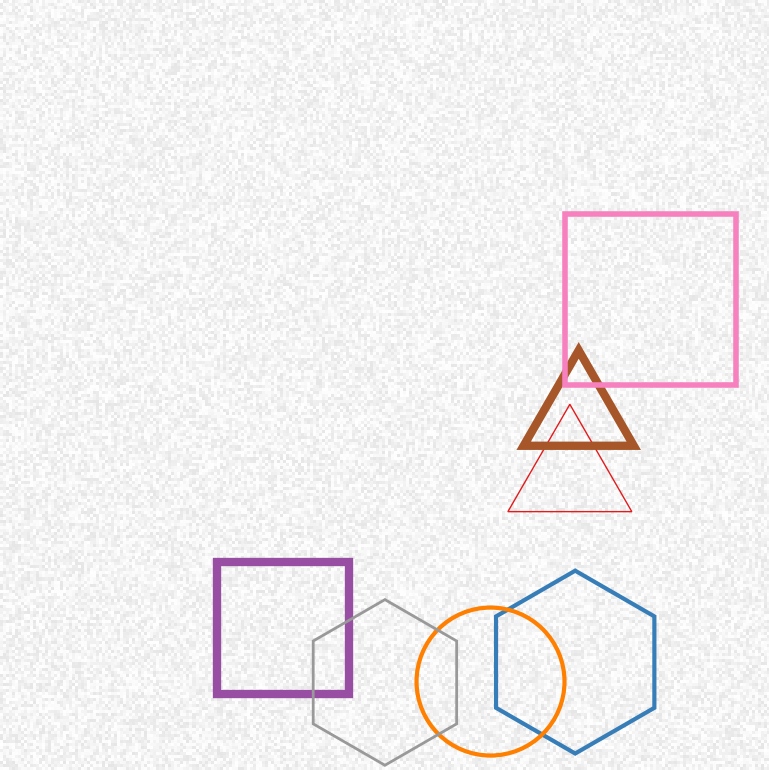[{"shape": "triangle", "thickness": 0.5, "radius": 0.46, "center": [0.74, 0.382]}, {"shape": "hexagon", "thickness": 1.5, "radius": 0.59, "center": [0.747, 0.14]}, {"shape": "square", "thickness": 3, "radius": 0.43, "center": [0.368, 0.185]}, {"shape": "circle", "thickness": 1.5, "radius": 0.48, "center": [0.637, 0.115]}, {"shape": "triangle", "thickness": 3, "radius": 0.41, "center": [0.752, 0.462]}, {"shape": "square", "thickness": 2, "radius": 0.56, "center": [0.845, 0.611]}, {"shape": "hexagon", "thickness": 1, "radius": 0.54, "center": [0.5, 0.114]}]